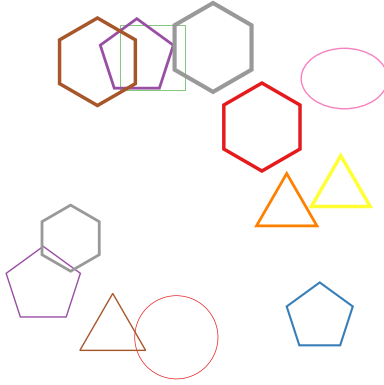[{"shape": "circle", "thickness": 0.5, "radius": 0.54, "center": [0.458, 0.124]}, {"shape": "hexagon", "thickness": 2.5, "radius": 0.57, "center": [0.68, 0.67]}, {"shape": "pentagon", "thickness": 1.5, "radius": 0.45, "center": [0.83, 0.176]}, {"shape": "square", "thickness": 0.5, "radius": 0.42, "center": [0.396, 0.851]}, {"shape": "pentagon", "thickness": 2, "radius": 0.5, "center": [0.355, 0.852]}, {"shape": "pentagon", "thickness": 1, "radius": 0.51, "center": [0.112, 0.259]}, {"shape": "triangle", "thickness": 2, "radius": 0.45, "center": [0.745, 0.459]}, {"shape": "triangle", "thickness": 2.5, "radius": 0.44, "center": [0.885, 0.508]}, {"shape": "triangle", "thickness": 1, "radius": 0.49, "center": [0.293, 0.139]}, {"shape": "hexagon", "thickness": 2.5, "radius": 0.57, "center": [0.253, 0.84]}, {"shape": "oval", "thickness": 1, "radius": 0.56, "center": [0.895, 0.796]}, {"shape": "hexagon", "thickness": 3, "radius": 0.58, "center": [0.553, 0.877]}, {"shape": "hexagon", "thickness": 2, "radius": 0.43, "center": [0.183, 0.381]}]